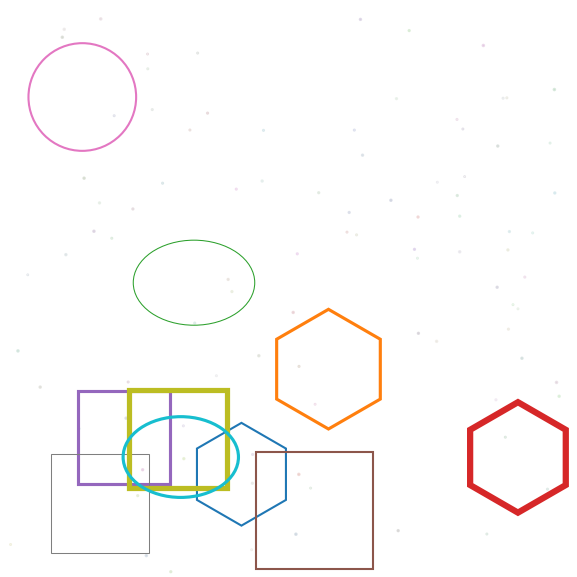[{"shape": "hexagon", "thickness": 1, "radius": 0.44, "center": [0.418, 0.178]}, {"shape": "hexagon", "thickness": 1.5, "radius": 0.52, "center": [0.569, 0.36]}, {"shape": "oval", "thickness": 0.5, "radius": 0.53, "center": [0.336, 0.51]}, {"shape": "hexagon", "thickness": 3, "radius": 0.48, "center": [0.897, 0.207]}, {"shape": "square", "thickness": 1.5, "radius": 0.4, "center": [0.214, 0.242]}, {"shape": "square", "thickness": 1, "radius": 0.51, "center": [0.545, 0.115]}, {"shape": "circle", "thickness": 1, "radius": 0.47, "center": [0.143, 0.831]}, {"shape": "square", "thickness": 0.5, "radius": 0.43, "center": [0.173, 0.127]}, {"shape": "square", "thickness": 2.5, "radius": 0.42, "center": [0.308, 0.239]}, {"shape": "oval", "thickness": 1.5, "radius": 0.5, "center": [0.313, 0.208]}]